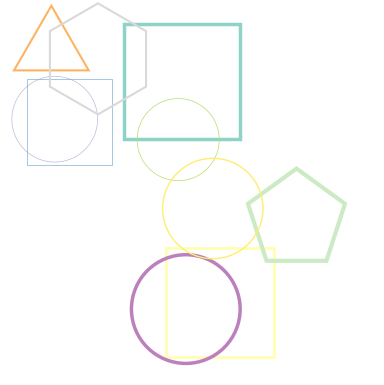[{"shape": "square", "thickness": 2.5, "radius": 0.75, "center": [0.473, 0.789]}, {"shape": "square", "thickness": 2, "radius": 0.7, "center": [0.572, 0.214]}, {"shape": "circle", "thickness": 0.5, "radius": 0.56, "center": [0.142, 0.69]}, {"shape": "square", "thickness": 0.5, "radius": 0.55, "center": [0.181, 0.683]}, {"shape": "triangle", "thickness": 1.5, "radius": 0.56, "center": [0.133, 0.873]}, {"shape": "circle", "thickness": 0.5, "radius": 0.53, "center": [0.463, 0.637]}, {"shape": "hexagon", "thickness": 1.5, "radius": 0.72, "center": [0.254, 0.847]}, {"shape": "circle", "thickness": 2.5, "radius": 0.71, "center": [0.483, 0.197]}, {"shape": "pentagon", "thickness": 3, "radius": 0.66, "center": [0.77, 0.43]}, {"shape": "circle", "thickness": 1, "radius": 0.65, "center": [0.553, 0.458]}]